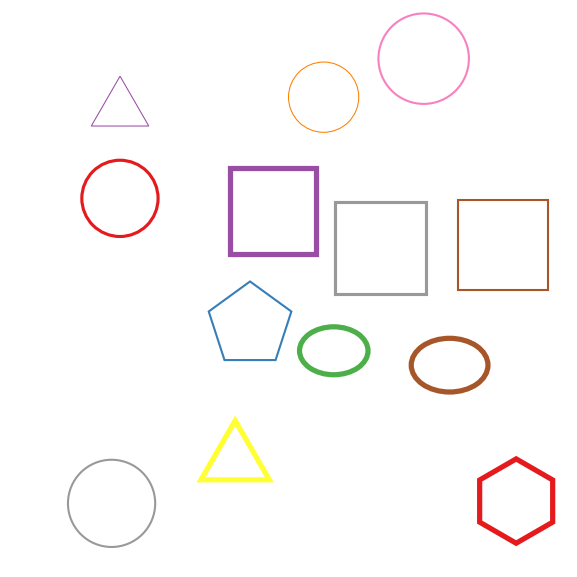[{"shape": "circle", "thickness": 1.5, "radius": 0.33, "center": [0.208, 0.656]}, {"shape": "hexagon", "thickness": 2.5, "radius": 0.37, "center": [0.894, 0.131]}, {"shape": "pentagon", "thickness": 1, "radius": 0.38, "center": [0.433, 0.437]}, {"shape": "oval", "thickness": 2.5, "radius": 0.3, "center": [0.578, 0.392]}, {"shape": "square", "thickness": 2.5, "radius": 0.37, "center": [0.473, 0.634]}, {"shape": "triangle", "thickness": 0.5, "radius": 0.29, "center": [0.208, 0.81]}, {"shape": "circle", "thickness": 0.5, "radius": 0.3, "center": [0.56, 0.831]}, {"shape": "triangle", "thickness": 2.5, "radius": 0.34, "center": [0.407, 0.202]}, {"shape": "square", "thickness": 1, "radius": 0.39, "center": [0.871, 0.575]}, {"shape": "oval", "thickness": 2.5, "radius": 0.33, "center": [0.779, 0.367]}, {"shape": "circle", "thickness": 1, "radius": 0.39, "center": [0.734, 0.898]}, {"shape": "square", "thickness": 1.5, "radius": 0.4, "center": [0.658, 0.57]}, {"shape": "circle", "thickness": 1, "radius": 0.38, "center": [0.193, 0.128]}]